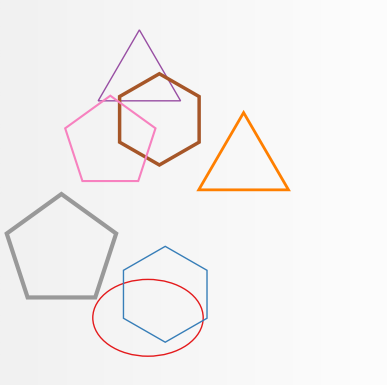[{"shape": "oval", "thickness": 1, "radius": 0.71, "center": [0.382, 0.175]}, {"shape": "hexagon", "thickness": 1, "radius": 0.62, "center": [0.426, 0.236]}, {"shape": "triangle", "thickness": 1, "radius": 0.61, "center": [0.36, 0.8]}, {"shape": "triangle", "thickness": 2, "radius": 0.67, "center": [0.629, 0.574]}, {"shape": "hexagon", "thickness": 2.5, "radius": 0.59, "center": [0.411, 0.69]}, {"shape": "pentagon", "thickness": 1.5, "radius": 0.61, "center": [0.285, 0.629]}, {"shape": "pentagon", "thickness": 3, "radius": 0.74, "center": [0.159, 0.348]}]